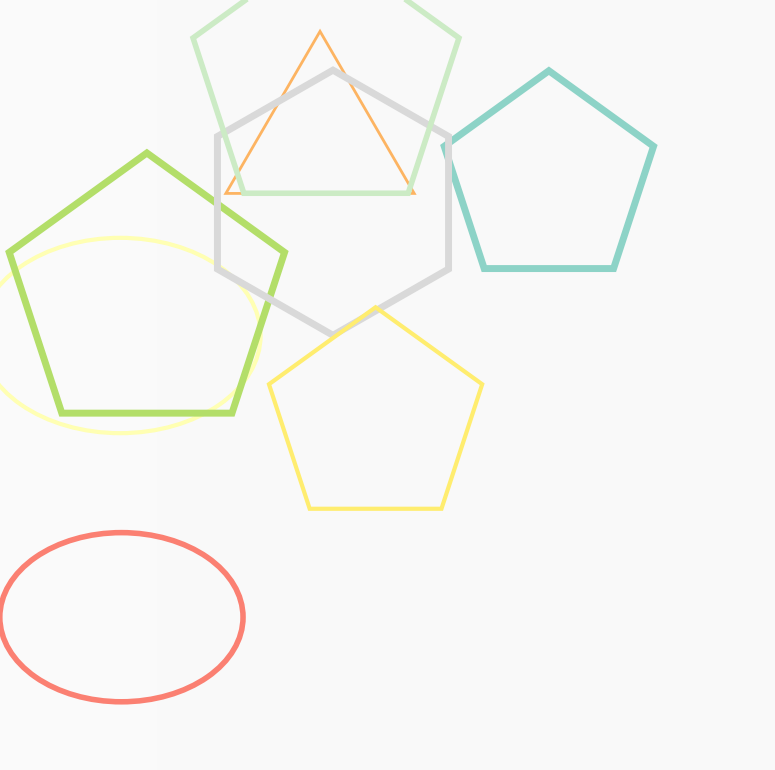[{"shape": "pentagon", "thickness": 2.5, "radius": 0.71, "center": [0.708, 0.766]}, {"shape": "oval", "thickness": 1.5, "radius": 0.91, "center": [0.155, 0.564]}, {"shape": "oval", "thickness": 2, "radius": 0.78, "center": [0.157, 0.198]}, {"shape": "triangle", "thickness": 1, "radius": 0.7, "center": [0.413, 0.819]}, {"shape": "pentagon", "thickness": 2.5, "radius": 0.93, "center": [0.19, 0.615]}, {"shape": "hexagon", "thickness": 2.5, "radius": 0.86, "center": [0.43, 0.737]}, {"shape": "pentagon", "thickness": 2, "radius": 0.9, "center": [0.421, 0.895]}, {"shape": "pentagon", "thickness": 1.5, "radius": 0.72, "center": [0.485, 0.456]}]